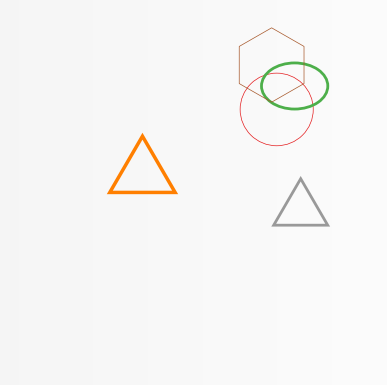[{"shape": "circle", "thickness": 0.5, "radius": 0.47, "center": [0.714, 0.716]}, {"shape": "oval", "thickness": 2, "radius": 0.43, "center": [0.76, 0.777]}, {"shape": "triangle", "thickness": 2.5, "radius": 0.49, "center": [0.368, 0.549]}, {"shape": "hexagon", "thickness": 0.5, "radius": 0.48, "center": [0.701, 0.831]}, {"shape": "triangle", "thickness": 2, "radius": 0.4, "center": [0.776, 0.455]}]